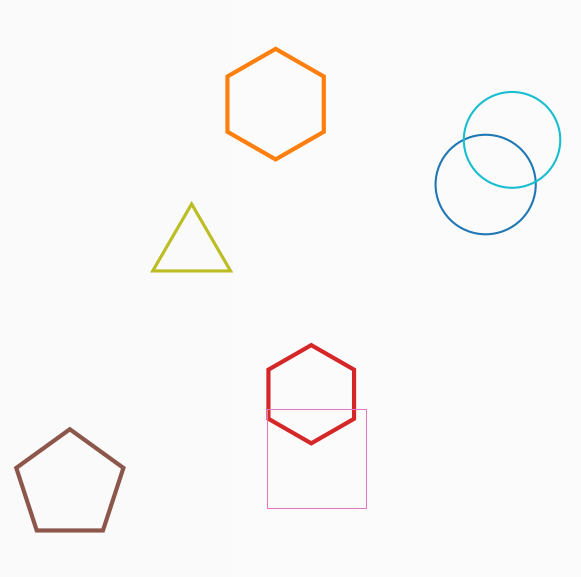[{"shape": "circle", "thickness": 1, "radius": 0.43, "center": [0.836, 0.68]}, {"shape": "hexagon", "thickness": 2, "radius": 0.48, "center": [0.474, 0.819]}, {"shape": "hexagon", "thickness": 2, "radius": 0.43, "center": [0.535, 0.316]}, {"shape": "pentagon", "thickness": 2, "radius": 0.48, "center": [0.12, 0.159]}, {"shape": "square", "thickness": 0.5, "radius": 0.43, "center": [0.545, 0.205]}, {"shape": "triangle", "thickness": 1.5, "radius": 0.39, "center": [0.33, 0.569]}, {"shape": "circle", "thickness": 1, "radius": 0.41, "center": [0.881, 0.757]}]